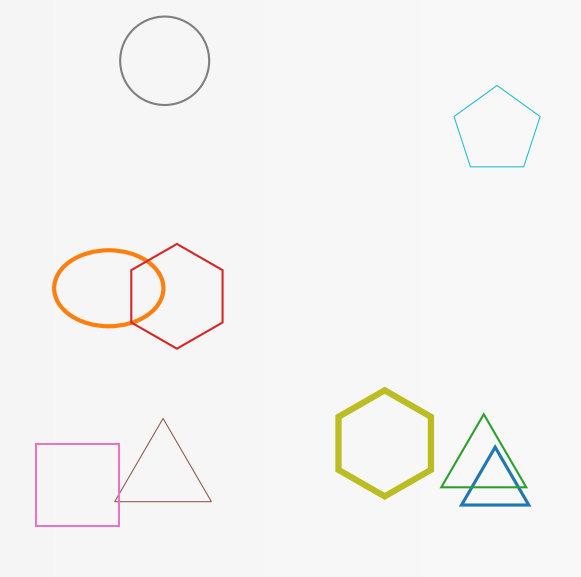[{"shape": "triangle", "thickness": 1.5, "radius": 0.33, "center": [0.852, 0.158]}, {"shape": "oval", "thickness": 2, "radius": 0.47, "center": [0.187, 0.5]}, {"shape": "triangle", "thickness": 1, "radius": 0.42, "center": [0.832, 0.198]}, {"shape": "hexagon", "thickness": 1, "radius": 0.45, "center": [0.304, 0.486]}, {"shape": "triangle", "thickness": 0.5, "radius": 0.48, "center": [0.281, 0.178]}, {"shape": "square", "thickness": 1, "radius": 0.36, "center": [0.134, 0.16]}, {"shape": "circle", "thickness": 1, "radius": 0.38, "center": [0.283, 0.894]}, {"shape": "hexagon", "thickness": 3, "radius": 0.46, "center": [0.662, 0.231]}, {"shape": "pentagon", "thickness": 0.5, "radius": 0.39, "center": [0.855, 0.773]}]